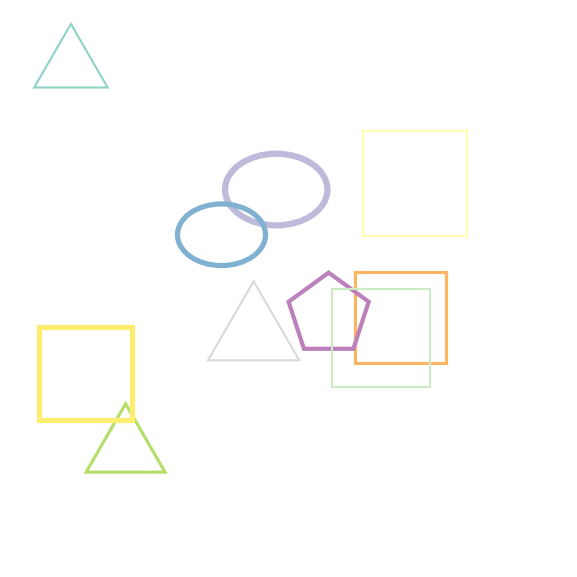[{"shape": "triangle", "thickness": 1, "radius": 0.37, "center": [0.123, 0.884]}, {"shape": "square", "thickness": 1, "radius": 0.45, "center": [0.718, 0.682]}, {"shape": "oval", "thickness": 3, "radius": 0.44, "center": [0.478, 0.671]}, {"shape": "oval", "thickness": 2.5, "radius": 0.38, "center": [0.384, 0.593]}, {"shape": "square", "thickness": 1.5, "radius": 0.39, "center": [0.693, 0.449]}, {"shape": "triangle", "thickness": 1.5, "radius": 0.39, "center": [0.217, 0.221]}, {"shape": "triangle", "thickness": 1, "radius": 0.46, "center": [0.439, 0.421]}, {"shape": "pentagon", "thickness": 2, "radius": 0.36, "center": [0.569, 0.454]}, {"shape": "square", "thickness": 1, "radius": 0.42, "center": [0.66, 0.414]}, {"shape": "square", "thickness": 2.5, "radius": 0.4, "center": [0.148, 0.352]}]